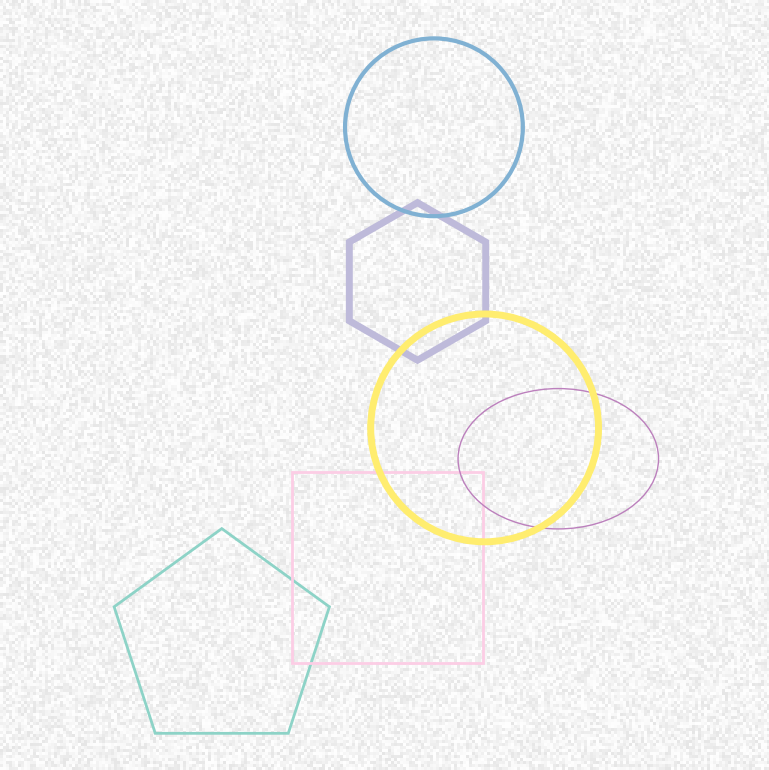[{"shape": "pentagon", "thickness": 1, "radius": 0.73, "center": [0.288, 0.167]}, {"shape": "hexagon", "thickness": 2.5, "radius": 0.51, "center": [0.542, 0.634]}, {"shape": "circle", "thickness": 1.5, "radius": 0.58, "center": [0.564, 0.835]}, {"shape": "square", "thickness": 1, "radius": 0.62, "center": [0.503, 0.263]}, {"shape": "oval", "thickness": 0.5, "radius": 0.65, "center": [0.725, 0.404]}, {"shape": "circle", "thickness": 2.5, "radius": 0.74, "center": [0.629, 0.444]}]